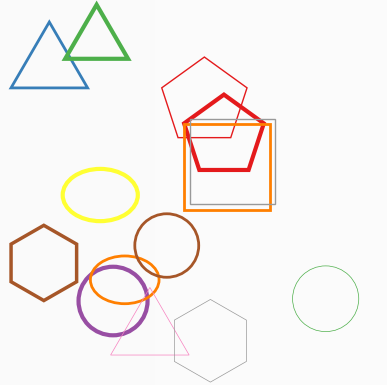[{"shape": "pentagon", "thickness": 1, "radius": 0.58, "center": [0.527, 0.736]}, {"shape": "pentagon", "thickness": 3, "radius": 0.54, "center": [0.578, 0.646]}, {"shape": "triangle", "thickness": 2, "radius": 0.57, "center": [0.127, 0.829]}, {"shape": "circle", "thickness": 0.5, "radius": 0.43, "center": [0.84, 0.224]}, {"shape": "triangle", "thickness": 3, "radius": 0.47, "center": [0.249, 0.894]}, {"shape": "circle", "thickness": 3, "radius": 0.45, "center": [0.292, 0.218]}, {"shape": "oval", "thickness": 2, "radius": 0.44, "center": [0.322, 0.273]}, {"shape": "square", "thickness": 2, "radius": 0.56, "center": [0.586, 0.566]}, {"shape": "oval", "thickness": 3, "radius": 0.48, "center": [0.259, 0.493]}, {"shape": "hexagon", "thickness": 2.5, "radius": 0.49, "center": [0.113, 0.317]}, {"shape": "circle", "thickness": 2, "radius": 0.41, "center": [0.43, 0.362]}, {"shape": "triangle", "thickness": 0.5, "radius": 0.59, "center": [0.387, 0.136]}, {"shape": "hexagon", "thickness": 0.5, "radius": 0.54, "center": [0.543, 0.115]}, {"shape": "square", "thickness": 1, "radius": 0.55, "center": [0.6, 0.581]}]